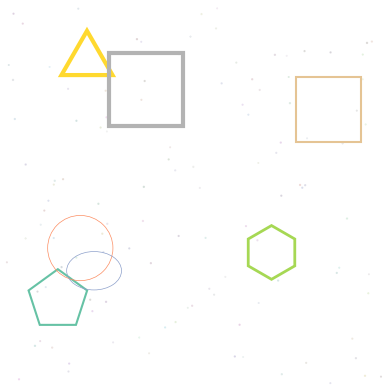[{"shape": "pentagon", "thickness": 1.5, "radius": 0.4, "center": [0.15, 0.221]}, {"shape": "circle", "thickness": 0.5, "radius": 0.42, "center": [0.209, 0.356]}, {"shape": "oval", "thickness": 0.5, "radius": 0.36, "center": [0.244, 0.297]}, {"shape": "hexagon", "thickness": 2, "radius": 0.35, "center": [0.705, 0.344]}, {"shape": "triangle", "thickness": 3, "radius": 0.38, "center": [0.226, 0.843]}, {"shape": "square", "thickness": 1.5, "radius": 0.42, "center": [0.854, 0.715]}, {"shape": "square", "thickness": 3, "radius": 0.48, "center": [0.379, 0.767]}]